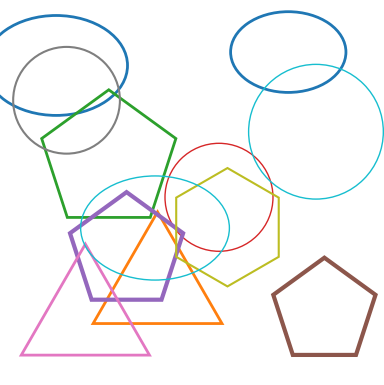[{"shape": "oval", "thickness": 2, "radius": 0.75, "center": [0.749, 0.865]}, {"shape": "oval", "thickness": 2, "radius": 0.93, "center": [0.146, 0.83]}, {"shape": "triangle", "thickness": 2, "radius": 0.97, "center": [0.409, 0.256]}, {"shape": "pentagon", "thickness": 2, "radius": 0.92, "center": [0.283, 0.584]}, {"shape": "circle", "thickness": 1, "radius": 0.7, "center": [0.569, 0.488]}, {"shape": "pentagon", "thickness": 3, "radius": 0.77, "center": [0.329, 0.346]}, {"shape": "pentagon", "thickness": 3, "radius": 0.7, "center": [0.843, 0.191]}, {"shape": "triangle", "thickness": 2, "radius": 0.96, "center": [0.222, 0.174]}, {"shape": "circle", "thickness": 1.5, "radius": 0.69, "center": [0.173, 0.74]}, {"shape": "hexagon", "thickness": 1.5, "radius": 0.77, "center": [0.591, 0.41]}, {"shape": "circle", "thickness": 1, "radius": 0.87, "center": [0.821, 0.658]}, {"shape": "oval", "thickness": 1, "radius": 0.97, "center": [0.403, 0.408]}]